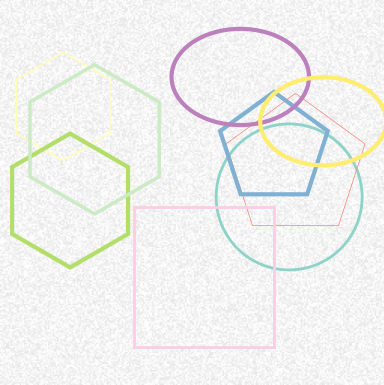[{"shape": "circle", "thickness": 2, "radius": 0.95, "center": [0.751, 0.488]}, {"shape": "hexagon", "thickness": 1, "radius": 0.7, "center": [0.164, 0.724]}, {"shape": "pentagon", "thickness": 0.5, "radius": 0.95, "center": [0.767, 0.567]}, {"shape": "pentagon", "thickness": 3, "radius": 0.73, "center": [0.711, 0.614]}, {"shape": "hexagon", "thickness": 3, "radius": 0.87, "center": [0.182, 0.479]}, {"shape": "square", "thickness": 2, "radius": 0.91, "center": [0.53, 0.281]}, {"shape": "oval", "thickness": 3, "radius": 0.89, "center": [0.624, 0.8]}, {"shape": "hexagon", "thickness": 2.5, "radius": 0.97, "center": [0.246, 0.638]}, {"shape": "oval", "thickness": 3, "radius": 0.82, "center": [0.839, 0.685]}]